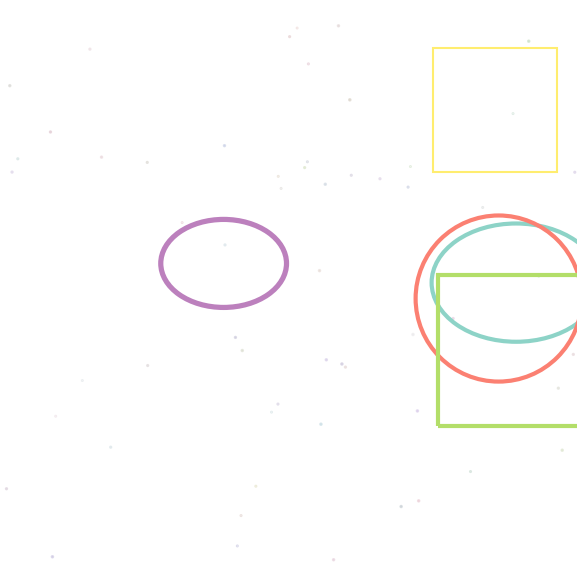[{"shape": "oval", "thickness": 2, "radius": 0.73, "center": [0.894, 0.51]}, {"shape": "circle", "thickness": 2, "radius": 0.72, "center": [0.863, 0.482]}, {"shape": "square", "thickness": 2, "radius": 0.65, "center": [0.889, 0.392]}, {"shape": "oval", "thickness": 2.5, "radius": 0.54, "center": [0.387, 0.543]}, {"shape": "square", "thickness": 1, "radius": 0.54, "center": [0.857, 0.808]}]